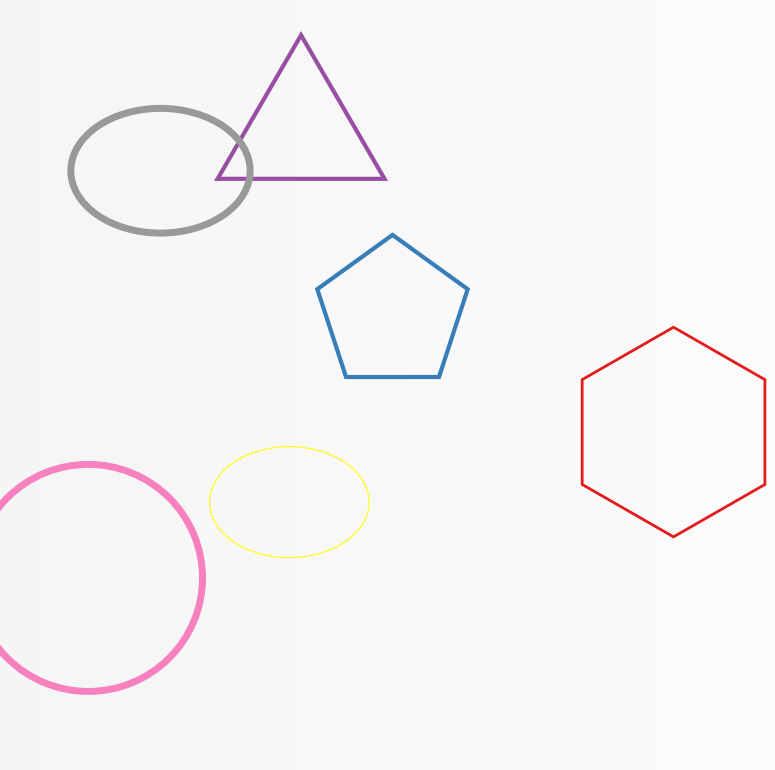[{"shape": "hexagon", "thickness": 1, "radius": 0.68, "center": [0.869, 0.439]}, {"shape": "pentagon", "thickness": 1.5, "radius": 0.51, "center": [0.506, 0.593]}, {"shape": "triangle", "thickness": 1.5, "radius": 0.62, "center": [0.388, 0.83]}, {"shape": "oval", "thickness": 0.5, "radius": 0.51, "center": [0.373, 0.348]}, {"shape": "circle", "thickness": 2.5, "radius": 0.74, "center": [0.114, 0.249]}, {"shape": "oval", "thickness": 2.5, "radius": 0.58, "center": [0.207, 0.778]}]